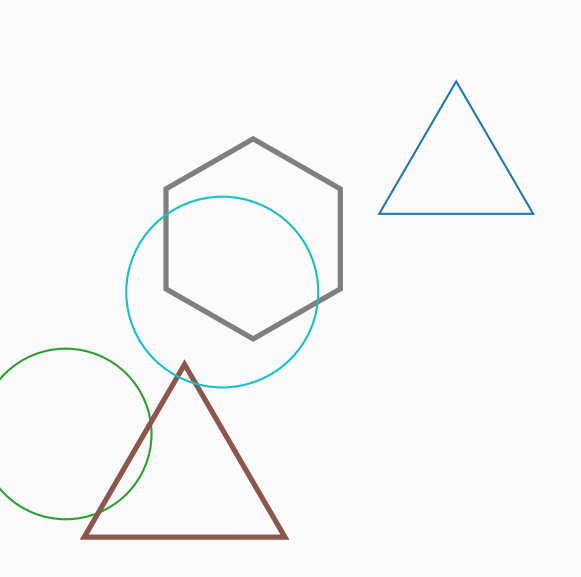[{"shape": "triangle", "thickness": 1, "radius": 0.76, "center": [0.785, 0.705]}, {"shape": "circle", "thickness": 1, "radius": 0.74, "center": [0.113, 0.248]}, {"shape": "triangle", "thickness": 2.5, "radius": 1.0, "center": [0.318, 0.169]}, {"shape": "hexagon", "thickness": 2.5, "radius": 0.87, "center": [0.436, 0.585]}, {"shape": "circle", "thickness": 1, "radius": 0.83, "center": [0.382, 0.493]}]